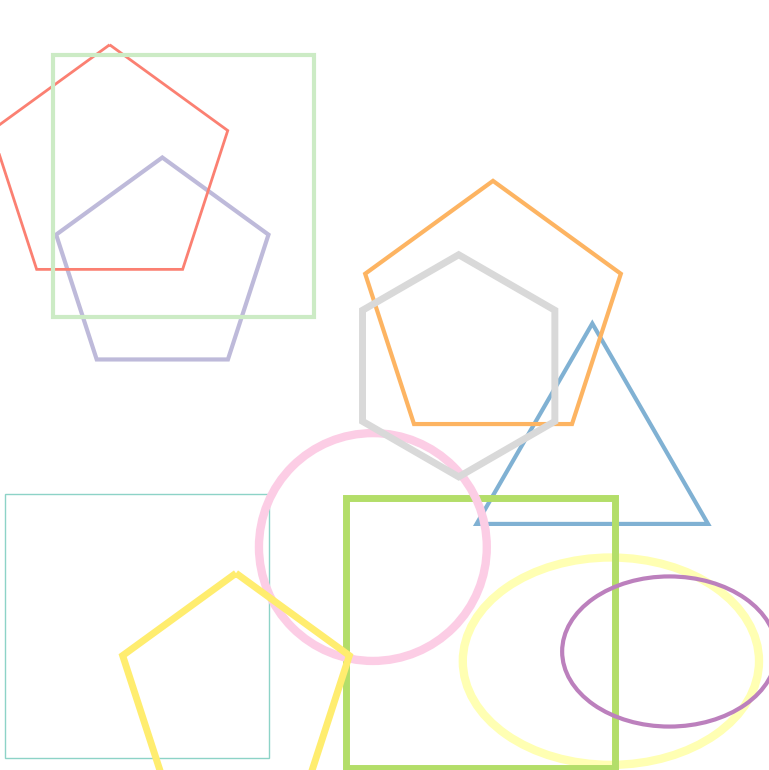[{"shape": "square", "thickness": 0.5, "radius": 0.86, "center": [0.178, 0.187]}, {"shape": "oval", "thickness": 3, "radius": 0.96, "center": [0.793, 0.141]}, {"shape": "pentagon", "thickness": 1.5, "radius": 0.72, "center": [0.211, 0.65]}, {"shape": "pentagon", "thickness": 1, "radius": 0.81, "center": [0.142, 0.781]}, {"shape": "triangle", "thickness": 1.5, "radius": 0.87, "center": [0.769, 0.406]}, {"shape": "pentagon", "thickness": 1.5, "radius": 0.87, "center": [0.64, 0.591]}, {"shape": "square", "thickness": 2.5, "radius": 0.88, "center": [0.624, 0.178]}, {"shape": "circle", "thickness": 3, "radius": 0.74, "center": [0.484, 0.29]}, {"shape": "hexagon", "thickness": 2.5, "radius": 0.72, "center": [0.596, 0.525]}, {"shape": "oval", "thickness": 1.5, "radius": 0.7, "center": [0.869, 0.154]}, {"shape": "square", "thickness": 1.5, "radius": 0.85, "center": [0.238, 0.758]}, {"shape": "pentagon", "thickness": 2.5, "radius": 0.77, "center": [0.307, 0.101]}]